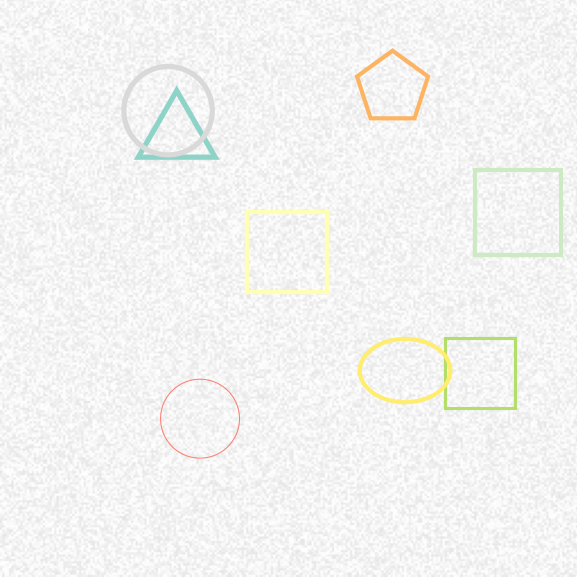[{"shape": "triangle", "thickness": 2.5, "radius": 0.38, "center": [0.306, 0.765]}, {"shape": "square", "thickness": 2, "radius": 0.35, "center": [0.497, 0.563]}, {"shape": "circle", "thickness": 0.5, "radius": 0.34, "center": [0.346, 0.274]}, {"shape": "pentagon", "thickness": 2, "radius": 0.32, "center": [0.68, 0.847]}, {"shape": "square", "thickness": 1.5, "radius": 0.3, "center": [0.831, 0.353]}, {"shape": "circle", "thickness": 2.5, "radius": 0.38, "center": [0.291, 0.807]}, {"shape": "square", "thickness": 2, "radius": 0.37, "center": [0.896, 0.631]}, {"shape": "oval", "thickness": 2, "radius": 0.39, "center": [0.701, 0.357]}]